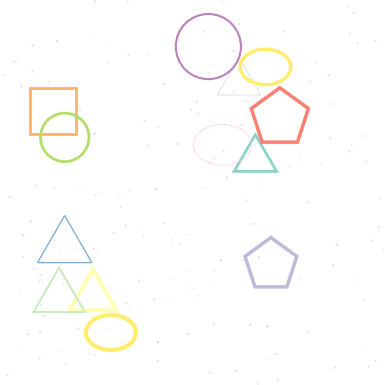[{"shape": "triangle", "thickness": 2, "radius": 0.32, "center": [0.663, 0.587]}, {"shape": "triangle", "thickness": 3, "radius": 0.35, "center": [0.242, 0.229]}, {"shape": "pentagon", "thickness": 2.5, "radius": 0.35, "center": [0.704, 0.312]}, {"shape": "pentagon", "thickness": 2.5, "radius": 0.39, "center": [0.727, 0.694]}, {"shape": "triangle", "thickness": 1, "radius": 0.41, "center": [0.168, 0.359]}, {"shape": "square", "thickness": 2, "radius": 0.3, "center": [0.137, 0.711]}, {"shape": "circle", "thickness": 2, "radius": 0.31, "center": [0.168, 0.643]}, {"shape": "oval", "thickness": 0.5, "radius": 0.38, "center": [0.578, 0.624]}, {"shape": "triangle", "thickness": 0.5, "radius": 0.33, "center": [0.621, 0.786]}, {"shape": "circle", "thickness": 1.5, "radius": 0.42, "center": [0.541, 0.879]}, {"shape": "triangle", "thickness": 1.5, "radius": 0.38, "center": [0.154, 0.228]}, {"shape": "oval", "thickness": 3, "radius": 0.32, "center": [0.288, 0.136]}, {"shape": "oval", "thickness": 2.5, "radius": 0.33, "center": [0.69, 0.826]}]